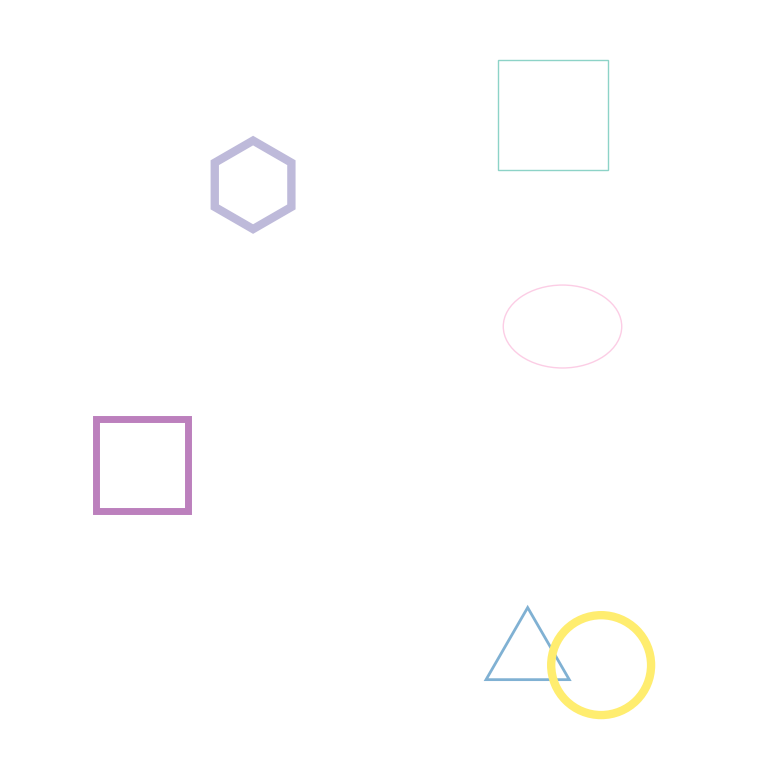[{"shape": "square", "thickness": 0.5, "radius": 0.36, "center": [0.718, 0.851]}, {"shape": "hexagon", "thickness": 3, "radius": 0.29, "center": [0.329, 0.76]}, {"shape": "triangle", "thickness": 1, "radius": 0.31, "center": [0.685, 0.149]}, {"shape": "oval", "thickness": 0.5, "radius": 0.38, "center": [0.731, 0.576]}, {"shape": "square", "thickness": 2.5, "radius": 0.3, "center": [0.184, 0.396]}, {"shape": "circle", "thickness": 3, "radius": 0.32, "center": [0.781, 0.136]}]